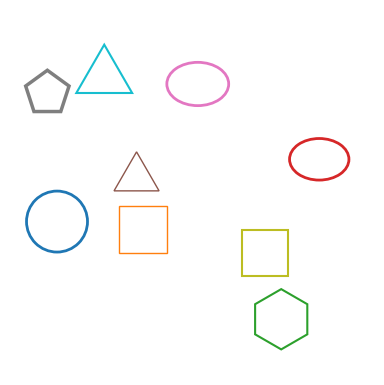[{"shape": "circle", "thickness": 2, "radius": 0.4, "center": [0.148, 0.424]}, {"shape": "square", "thickness": 1, "radius": 0.31, "center": [0.372, 0.405]}, {"shape": "hexagon", "thickness": 1.5, "radius": 0.39, "center": [0.73, 0.171]}, {"shape": "oval", "thickness": 2, "radius": 0.39, "center": [0.829, 0.586]}, {"shape": "triangle", "thickness": 1, "radius": 0.34, "center": [0.355, 0.538]}, {"shape": "oval", "thickness": 2, "radius": 0.4, "center": [0.514, 0.782]}, {"shape": "pentagon", "thickness": 2.5, "radius": 0.3, "center": [0.123, 0.758]}, {"shape": "square", "thickness": 1.5, "radius": 0.3, "center": [0.688, 0.343]}, {"shape": "triangle", "thickness": 1.5, "radius": 0.42, "center": [0.271, 0.8]}]